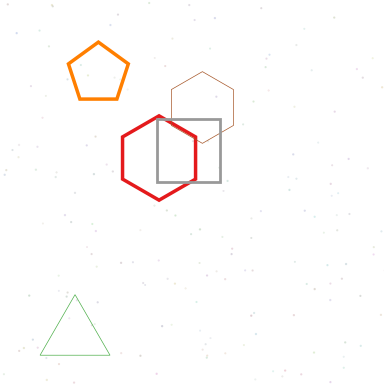[{"shape": "hexagon", "thickness": 2.5, "radius": 0.55, "center": [0.413, 0.59]}, {"shape": "triangle", "thickness": 0.5, "radius": 0.52, "center": [0.195, 0.13]}, {"shape": "pentagon", "thickness": 2.5, "radius": 0.41, "center": [0.256, 0.809]}, {"shape": "hexagon", "thickness": 0.5, "radius": 0.47, "center": [0.526, 0.721]}, {"shape": "square", "thickness": 2, "radius": 0.41, "center": [0.49, 0.61]}]